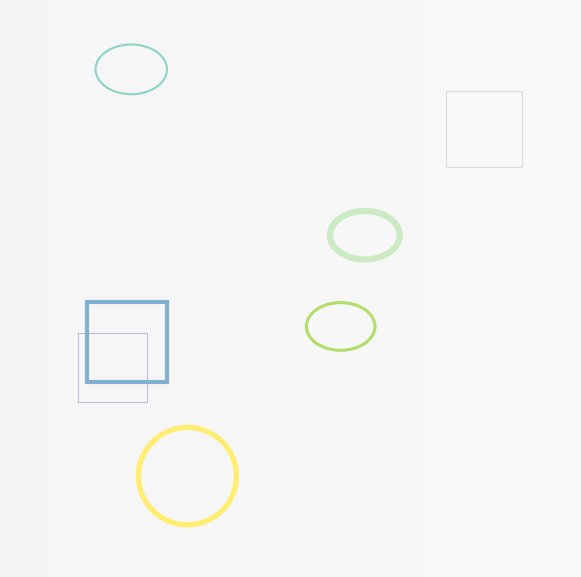[{"shape": "oval", "thickness": 1, "radius": 0.31, "center": [0.226, 0.879]}, {"shape": "square", "thickness": 0.5, "radius": 0.3, "center": [0.193, 0.363]}, {"shape": "square", "thickness": 2, "radius": 0.35, "center": [0.218, 0.407]}, {"shape": "oval", "thickness": 1.5, "radius": 0.3, "center": [0.586, 0.434]}, {"shape": "square", "thickness": 0.5, "radius": 0.33, "center": [0.832, 0.776]}, {"shape": "oval", "thickness": 3, "radius": 0.3, "center": [0.628, 0.592]}, {"shape": "circle", "thickness": 2.5, "radius": 0.42, "center": [0.323, 0.175]}]